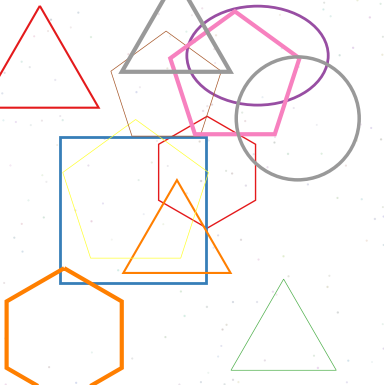[{"shape": "triangle", "thickness": 1.5, "radius": 0.88, "center": [0.103, 0.808]}, {"shape": "hexagon", "thickness": 1, "radius": 0.73, "center": [0.538, 0.553]}, {"shape": "square", "thickness": 2, "radius": 0.95, "center": [0.346, 0.455]}, {"shape": "triangle", "thickness": 0.5, "radius": 0.79, "center": [0.737, 0.117]}, {"shape": "oval", "thickness": 2, "radius": 0.92, "center": [0.669, 0.856]}, {"shape": "triangle", "thickness": 1.5, "radius": 0.8, "center": [0.46, 0.371]}, {"shape": "hexagon", "thickness": 3, "radius": 0.86, "center": [0.167, 0.131]}, {"shape": "pentagon", "thickness": 0.5, "radius": 1.0, "center": [0.352, 0.491]}, {"shape": "pentagon", "thickness": 0.5, "radius": 0.75, "center": [0.431, 0.768]}, {"shape": "pentagon", "thickness": 3, "radius": 0.88, "center": [0.61, 0.794]}, {"shape": "triangle", "thickness": 3, "radius": 0.81, "center": [0.457, 0.895]}, {"shape": "circle", "thickness": 2.5, "radius": 0.8, "center": [0.773, 0.692]}]